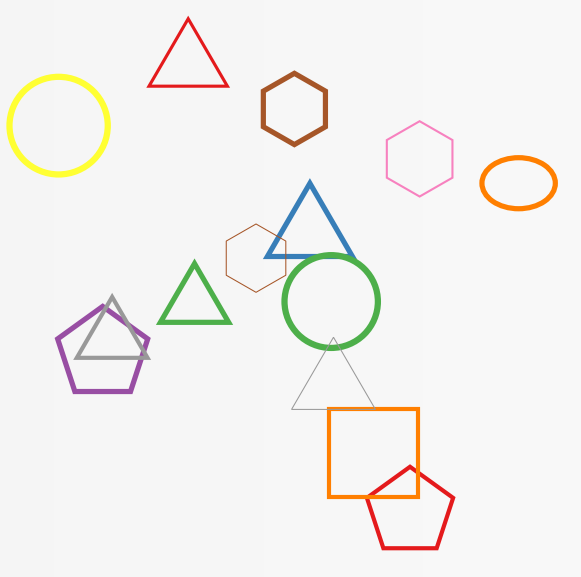[{"shape": "pentagon", "thickness": 2, "radius": 0.39, "center": [0.705, 0.113]}, {"shape": "triangle", "thickness": 1.5, "radius": 0.39, "center": [0.324, 0.889]}, {"shape": "triangle", "thickness": 2.5, "radius": 0.42, "center": [0.533, 0.597]}, {"shape": "circle", "thickness": 3, "radius": 0.4, "center": [0.57, 0.477]}, {"shape": "triangle", "thickness": 2.5, "radius": 0.34, "center": [0.335, 0.475]}, {"shape": "pentagon", "thickness": 2.5, "radius": 0.41, "center": [0.177, 0.387]}, {"shape": "square", "thickness": 2, "radius": 0.38, "center": [0.642, 0.214]}, {"shape": "oval", "thickness": 2.5, "radius": 0.32, "center": [0.892, 0.682]}, {"shape": "circle", "thickness": 3, "radius": 0.42, "center": [0.101, 0.782]}, {"shape": "hexagon", "thickness": 0.5, "radius": 0.3, "center": [0.44, 0.552]}, {"shape": "hexagon", "thickness": 2.5, "radius": 0.31, "center": [0.506, 0.81]}, {"shape": "hexagon", "thickness": 1, "radius": 0.33, "center": [0.722, 0.724]}, {"shape": "triangle", "thickness": 0.5, "radius": 0.42, "center": [0.574, 0.332]}, {"shape": "triangle", "thickness": 2, "radius": 0.35, "center": [0.193, 0.415]}]